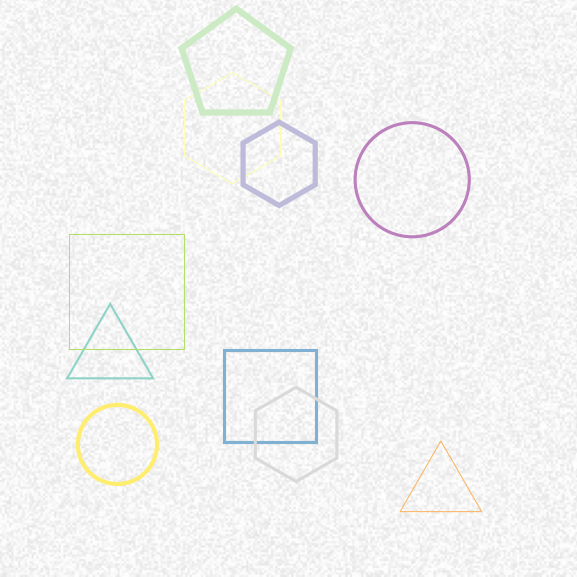[{"shape": "triangle", "thickness": 1, "radius": 0.43, "center": [0.191, 0.387]}, {"shape": "hexagon", "thickness": 0.5, "radius": 0.48, "center": [0.403, 0.777]}, {"shape": "hexagon", "thickness": 2.5, "radius": 0.36, "center": [0.483, 0.715]}, {"shape": "square", "thickness": 1.5, "radius": 0.4, "center": [0.467, 0.313]}, {"shape": "triangle", "thickness": 0.5, "radius": 0.41, "center": [0.763, 0.154]}, {"shape": "square", "thickness": 0.5, "radius": 0.5, "center": [0.219, 0.495]}, {"shape": "hexagon", "thickness": 1.5, "radius": 0.41, "center": [0.513, 0.247]}, {"shape": "circle", "thickness": 1.5, "radius": 0.49, "center": [0.714, 0.688]}, {"shape": "pentagon", "thickness": 3, "radius": 0.5, "center": [0.409, 0.885]}, {"shape": "circle", "thickness": 2, "radius": 0.34, "center": [0.203, 0.23]}]